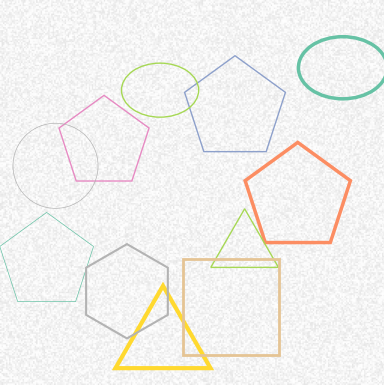[{"shape": "oval", "thickness": 2.5, "radius": 0.58, "center": [0.89, 0.824]}, {"shape": "pentagon", "thickness": 0.5, "radius": 0.64, "center": [0.121, 0.32]}, {"shape": "pentagon", "thickness": 2.5, "radius": 0.72, "center": [0.773, 0.486]}, {"shape": "pentagon", "thickness": 1, "radius": 0.69, "center": [0.61, 0.718]}, {"shape": "pentagon", "thickness": 1, "radius": 0.61, "center": [0.27, 0.629]}, {"shape": "triangle", "thickness": 1, "radius": 0.51, "center": [0.635, 0.356]}, {"shape": "oval", "thickness": 1, "radius": 0.5, "center": [0.416, 0.766]}, {"shape": "triangle", "thickness": 3, "radius": 0.71, "center": [0.423, 0.115]}, {"shape": "square", "thickness": 2, "radius": 0.62, "center": [0.601, 0.202]}, {"shape": "hexagon", "thickness": 1.5, "radius": 0.61, "center": [0.33, 0.243]}, {"shape": "circle", "thickness": 0.5, "radius": 0.55, "center": [0.144, 0.569]}]